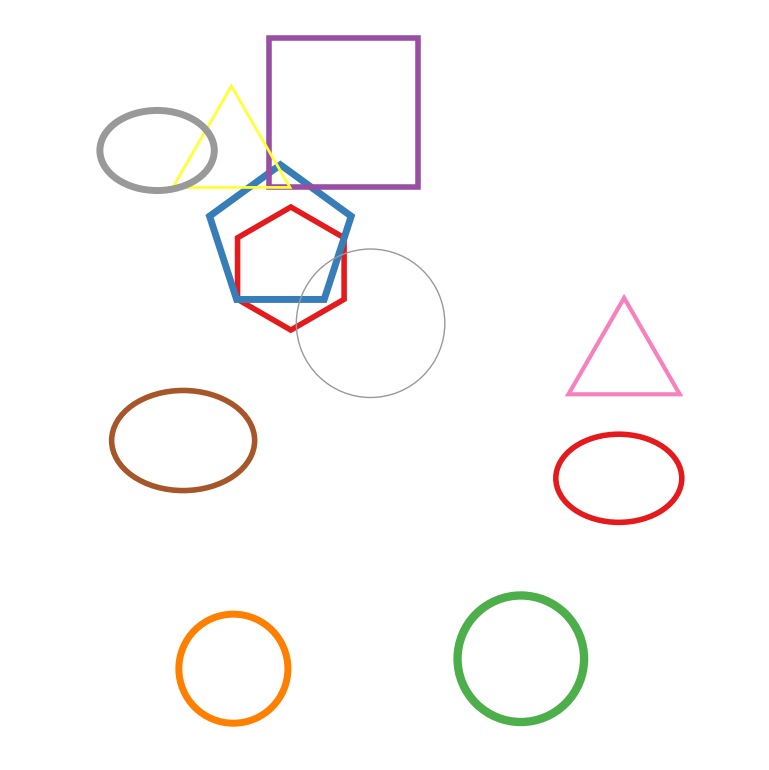[{"shape": "hexagon", "thickness": 2, "radius": 0.4, "center": [0.378, 0.651]}, {"shape": "oval", "thickness": 2, "radius": 0.41, "center": [0.804, 0.379]}, {"shape": "pentagon", "thickness": 2.5, "radius": 0.48, "center": [0.364, 0.689]}, {"shape": "circle", "thickness": 3, "radius": 0.41, "center": [0.676, 0.144]}, {"shape": "square", "thickness": 2, "radius": 0.48, "center": [0.446, 0.854]}, {"shape": "circle", "thickness": 2.5, "radius": 0.35, "center": [0.303, 0.132]}, {"shape": "triangle", "thickness": 1, "radius": 0.44, "center": [0.301, 0.801]}, {"shape": "oval", "thickness": 2, "radius": 0.46, "center": [0.238, 0.428]}, {"shape": "triangle", "thickness": 1.5, "radius": 0.42, "center": [0.811, 0.53]}, {"shape": "circle", "thickness": 0.5, "radius": 0.48, "center": [0.481, 0.58]}, {"shape": "oval", "thickness": 2.5, "radius": 0.37, "center": [0.204, 0.805]}]